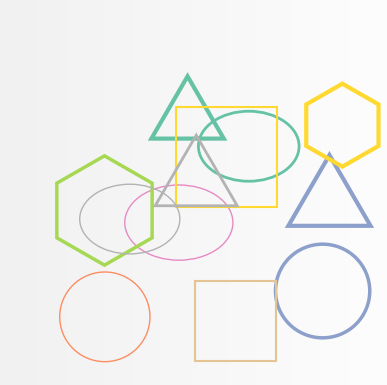[{"shape": "triangle", "thickness": 3, "radius": 0.54, "center": [0.484, 0.694]}, {"shape": "oval", "thickness": 2, "radius": 0.65, "center": [0.642, 0.62]}, {"shape": "circle", "thickness": 1, "radius": 0.58, "center": [0.271, 0.177]}, {"shape": "triangle", "thickness": 3, "radius": 0.61, "center": [0.85, 0.475]}, {"shape": "circle", "thickness": 2.5, "radius": 0.61, "center": [0.833, 0.244]}, {"shape": "oval", "thickness": 1, "radius": 0.7, "center": [0.462, 0.422]}, {"shape": "hexagon", "thickness": 2.5, "radius": 0.71, "center": [0.27, 0.453]}, {"shape": "hexagon", "thickness": 3, "radius": 0.54, "center": [0.884, 0.675]}, {"shape": "square", "thickness": 1.5, "radius": 0.65, "center": [0.585, 0.593]}, {"shape": "square", "thickness": 1.5, "radius": 0.52, "center": [0.608, 0.167]}, {"shape": "oval", "thickness": 1, "radius": 0.65, "center": [0.335, 0.431]}, {"shape": "triangle", "thickness": 2, "radius": 0.61, "center": [0.506, 0.527]}]